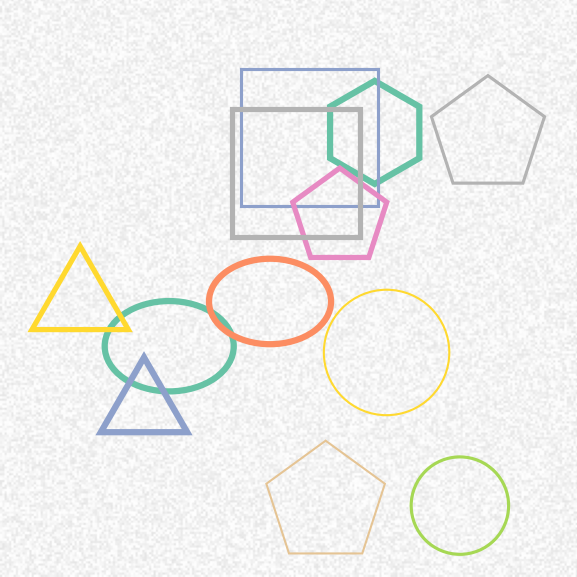[{"shape": "oval", "thickness": 3, "radius": 0.56, "center": [0.293, 0.4]}, {"shape": "hexagon", "thickness": 3, "radius": 0.45, "center": [0.649, 0.77]}, {"shape": "oval", "thickness": 3, "radius": 0.53, "center": [0.468, 0.477]}, {"shape": "square", "thickness": 1.5, "radius": 0.59, "center": [0.536, 0.761]}, {"shape": "triangle", "thickness": 3, "radius": 0.43, "center": [0.249, 0.294]}, {"shape": "pentagon", "thickness": 2.5, "radius": 0.43, "center": [0.588, 0.623]}, {"shape": "circle", "thickness": 1.5, "radius": 0.42, "center": [0.796, 0.124]}, {"shape": "triangle", "thickness": 2.5, "radius": 0.48, "center": [0.139, 0.477]}, {"shape": "circle", "thickness": 1, "radius": 0.54, "center": [0.669, 0.389]}, {"shape": "pentagon", "thickness": 1, "radius": 0.54, "center": [0.564, 0.128]}, {"shape": "square", "thickness": 2.5, "radius": 0.55, "center": [0.513, 0.699]}, {"shape": "pentagon", "thickness": 1.5, "radius": 0.51, "center": [0.845, 0.765]}]